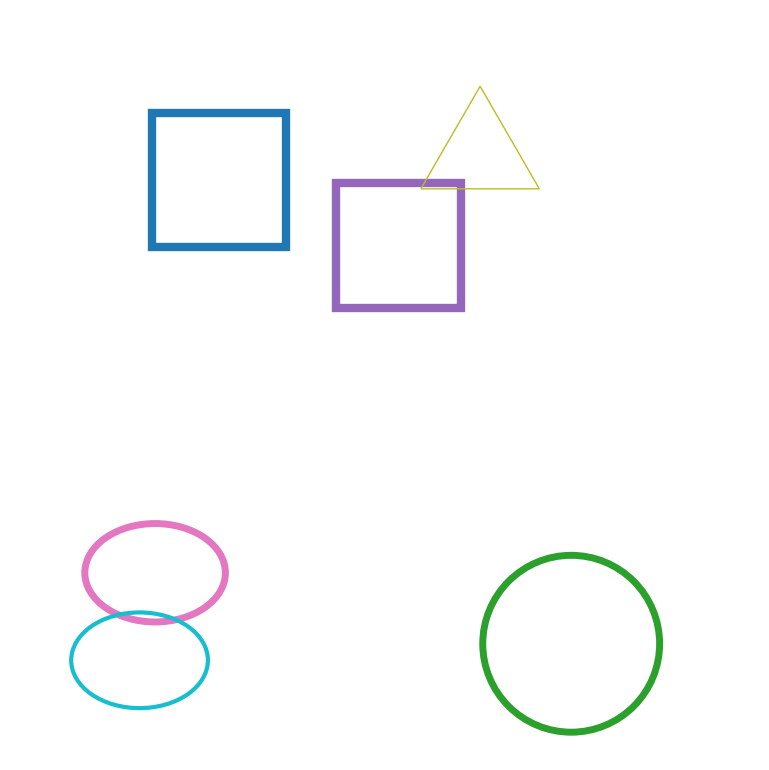[{"shape": "square", "thickness": 3, "radius": 0.43, "center": [0.284, 0.766]}, {"shape": "circle", "thickness": 2.5, "radius": 0.57, "center": [0.742, 0.164]}, {"shape": "square", "thickness": 3, "radius": 0.4, "center": [0.518, 0.681]}, {"shape": "oval", "thickness": 2.5, "radius": 0.46, "center": [0.201, 0.256]}, {"shape": "triangle", "thickness": 0.5, "radius": 0.44, "center": [0.624, 0.799]}, {"shape": "oval", "thickness": 1.5, "radius": 0.44, "center": [0.181, 0.143]}]